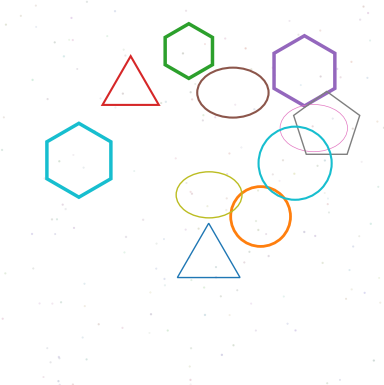[{"shape": "triangle", "thickness": 1, "radius": 0.47, "center": [0.542, 0.326]}, {"shape": "circle", "thickness": 2, "radius": 0.39, "center": [0.677, 0.438]}, {"shape": "hexagon", "thickness": 2.5, "radius": 0.35, "center": [0.49, 0.867]}, {"shape": "triangle", "thickness": 1.5, "radius": 0.42, "center": [0.339, 0.77]}, {"shape": "hexagon", "thickness": 2.5, "radius": 0.46, "center": [0.791, 0.816]}, {"shape": "oval", "thickness": 1.5, "radius": 0.46, "center": [0.605, 0.759]}, {"shape": "oval", "thickness": 0.5, "radius": 0.44, "center": [0.815, 0.667]}, {"shape": "pentagon", "thickness": 1, "radius": 0.45, "center": [0.849, 0.672]}, {"shape": "oval", "thickness": 1, "radius": 0.43, "center": [0.543, 0.494]}, {"shape": "circle", "thickness": 1.5, "radius": 0.47, "center": [0.767, 0.576]}, {"shape": "hexagon", "thickness": 2.5, "radius": 0.48, "center": [0.205, 0.584]}]